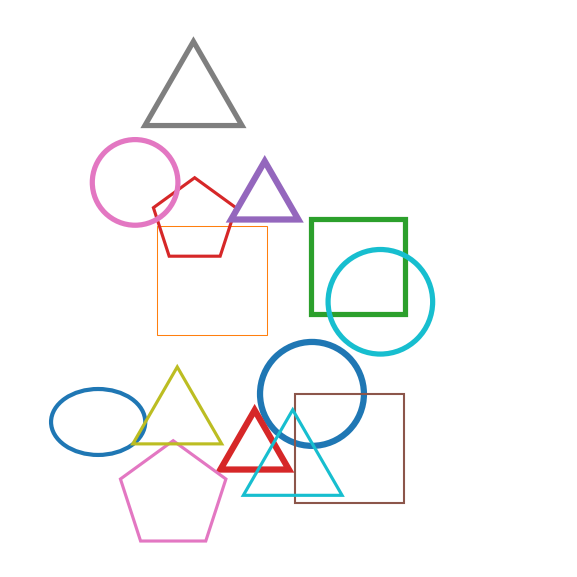[{"shape": "circle", "thickness": 3, "radius": 0.45, "center": [0.54, 0.317]}, {"shape": "oval", "thickness": 2, "radius": 0.41, "center": [0.17, 0.268]}, {"shape": "square", "thickness": 0.5, "radius": 0.47, "center": [0.367, 0.514]}, {"shape": "square", "thickness": 2.5, "radius": 0.41, "center": [0.62, 0.537]}, {"shape": "pentagon", "thickness": 1.5, "radius": 0.38, "center": [0.337, 0.616]}, {"shape": "triangle", "thickness": 3, "radius": 0.34, "center": [0.441, 0.22]}, {"shape": "triangle", "thickness": 3, "radius": 0.34, "center": [0.458, 0.653]}, {"shape": "square", "thickness": 1, "radius": 0.47, "center": [0.606, 0.223]}, {"shape": "circle", "thickness": 2.5, "radius": 0.37, "center": [0.234, 0.683]}, {"shape": "pentagon", "thickness": 1.5, "radius": 0.48, "center": [0.3, 0.14]}, {"shape": "triangle", "thickness": 2.5, "radius": 0.49, "center": [0.335, 0.83]}, {"shape": "triangle", "thickness": 1.5, "radius": 0.44, "center": [0.307, 0.275]}, {"shape": "circle", "thickness": 2.5, "radius": 0.45, "center": [0.659, 0.477]}, {"shape": "triangle", "thickness": 1.5, "radius": 0.49, "center": [0.507, 0.191]}]